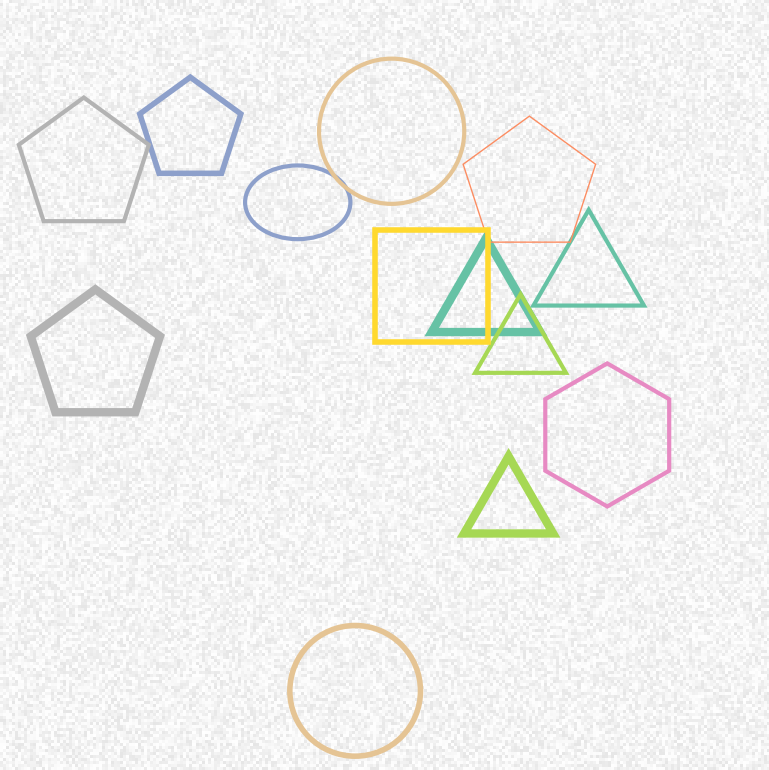[{"shape": "triangle", "thickness": 3, "radius": 0.41, "center": [0.631, 0.609]}, {"shape": "triangle", "thickness": 1.5, "radius": 0.41, "center": [0.765, 0.645]}, {"shape": "pentagon", "thickness": 0.5, "radius": 0.45, "center": [0.688, 0.759]}, {"shape": "pentagon", "thickness": 2, "radius": 0.35, "center": [0.247, 0.831]}, {"shape": "oval", "thickness": 1.5, "radius": 0.34, "center": [0.387, 0.737]}, {"shape": "hexagon", "thickness": 1.5, "radius": 0.46, "center": [0.789, 0.435]}, {"shape": "triangle", "thickness": 1.5, "radius": 0.34, "center": [0.676, 0.55]}, {"shape": "triangle", "thickness": 3, "radius": 0.33, "center": [0.661, 0.341]}, {"shape": "square", "thickness": 2, "radius": 0.36, "center": [0.56, 0.628]}, {"shape": "circle", "thickness": 1.5, "radius": 0.47, "center": [0.509, 0.83]}, {"shape": "circle", "thickness": 2, "radius": 0.42, "center": [0.461, 0.103]}, {"shape": "pentagon", "thickness": 1.5, "radius": 0.44, "center": [0.109, 0.785]}, {"shape": "pentagon", "thickness": 3, "radius": 0.44, "center": [0.124, 0.536]}]